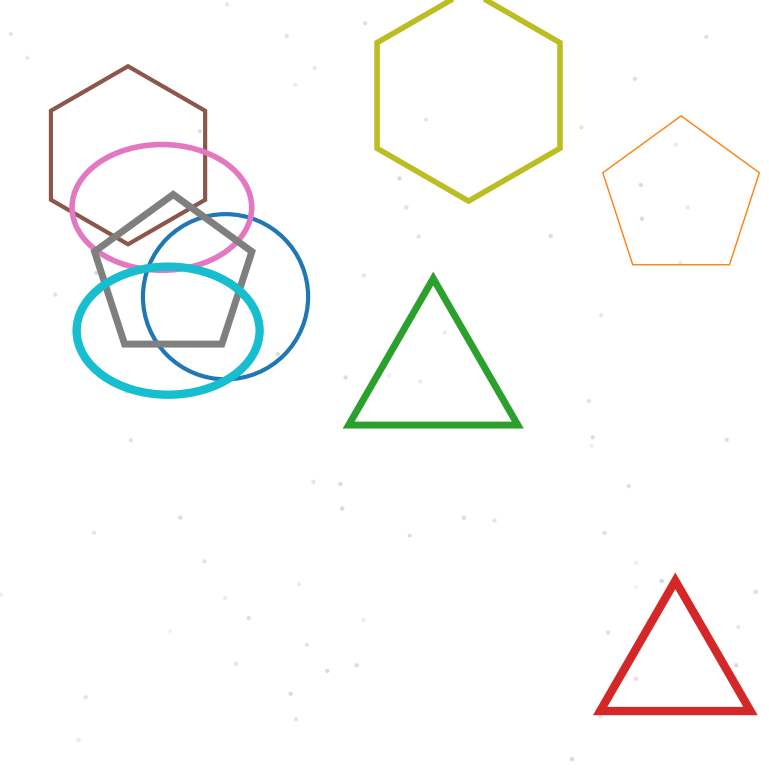[{"shape": "circle", "thickness": 1.5, "radius": 0.54, "center": [0.293, 0.615]}, {"shape": "pentagon", "thickness": 0.5, "radius": 0.53, "center": [0.885, 0.743]}, {"shape": "triangle", "thickness": 2.5, "radius": 0.63, "center": [0.563, 0.511]}, {"shape": "triangle", "thickness": 3, "radius": 0.56, "center": [0.877, 0.133]}, {"shape": "hexagon", "thickness": 1.5, "radius": 0.58, "center": [0.166, 0.798]}, {"shape": "oval", "thickness": 2, "radius": 0.58, "center": [0.21, 0.731]}, {"shape": "pentagon", "thickness": 2.5, "radius": 0.54, "center": [0.225, 0.64]}, {"shape": "hexagon", "thickness": 2, "radius": 0.69, "center": [0.608, 0.876]}, {"shape": "oval", "thickness": 3, "radius": 0.59, "center": [0.218, 0.571]}]